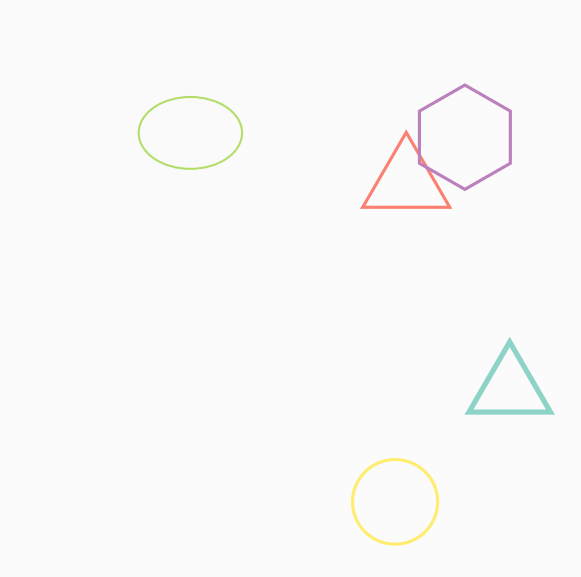[{"shape": "triangle", "thickness": 2.5, "radius": 0.4, "center": [0.877, 0.326]}, {"shape": "triangle", "thickness": 1.5, "radius": 0.43, "center": [0.699, 0.683]}, {"shape": "oval", "thickness": 1, "radius": 0.44, "center": [0.328, 0.769]}, {"shape": "hexagon", "thickness": 1.5, "radius": 0.45, "center": [0.8, 0.762]}, {"shape": "circle", "thickness": 1.5, "radius": 0.37, "center": [0.68, 0.13]}]